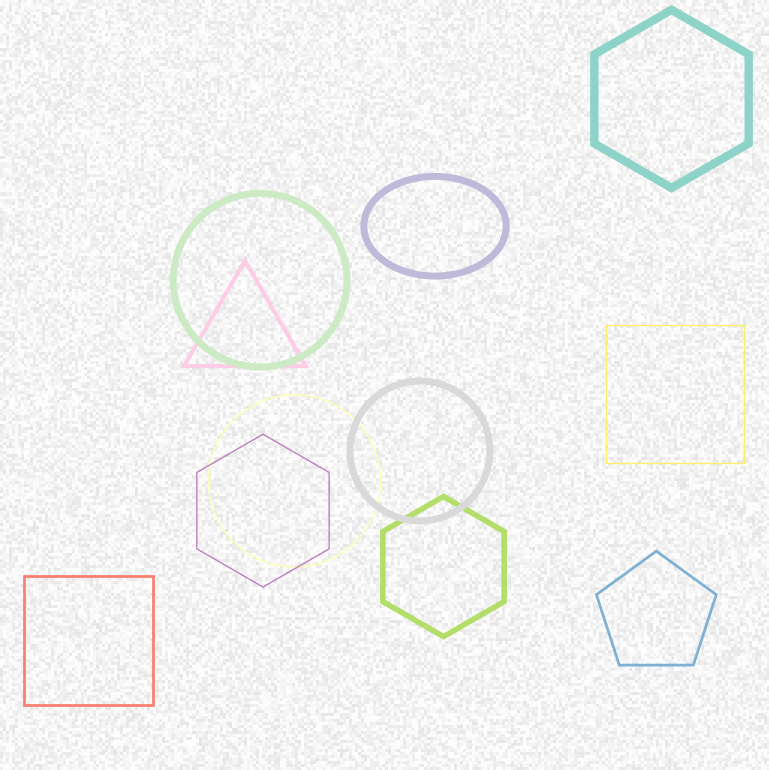[{"shape": "hexagon", "thickness": 3, "radius": 0.58, "center": [0.872, 0.872]}, {"shape": "circle", "thickness": 0.5, "radius": 0.56, "center": [0.383, 0.375]}, {"shape": "oval", "thickness": 2.5, "radius": 0.46, "center": [0.565, 0.706]}, {"shape": "square", "thickness": 1, "radius": 0.42, "center": [0.115, 0.168]}, {"shape": "pentagon", "thickness": 1, "radius": 0.41, "center": [0.852, 0.202]}, {"shape": "hexagon", "thickness": 2, "radius": 0.45, "center": [0.576, 0.264]}, {"shape": "triangle", "thickness": 1.5, "radius": 0.46, "center": [0.318, 0.57]}, {"shape": "circle", "thickness": 2.5, "radius": 0.45, "center": [0.545, 0.414]}, {"shape": "hexagon", "thickness": 0.5, "radius": 0.5, "center": [0.342, 0.337]}, {"shape": "circle", "thickness": 2.5, "radius": 0.56, "center": [0.338, 0.636]}, {"shape": "square", "thickness": 0.5, "radius": 0.45, "center": [0.877, 0.488]}]